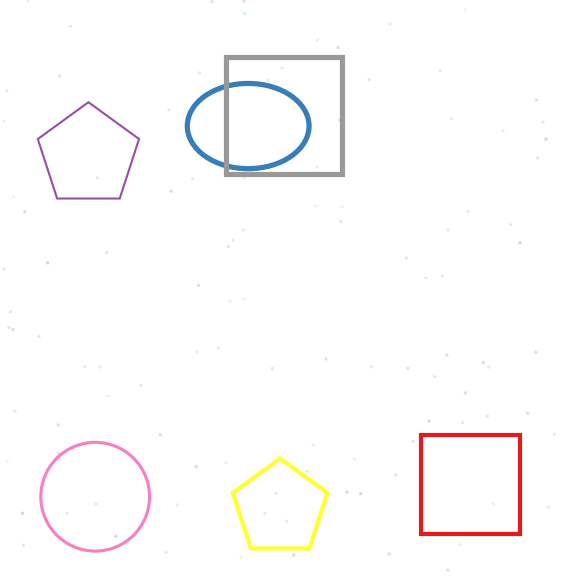[{"shape": "square", "thickness": 2, "radius": 0.43, "center": [0.814, 0.16]}, {"shape": "oval", "thickness": 2.5, "radius": 0.53, "center": [0.43, 0.781]}, {"shape": "pentagon", "thickness": 1, "radius": 0.46, "center": [0.153, 0.73]}, {"shape": "pentagon", "thickness": 2, "radius": 0.43, "center": [0.485, 0.119]}, {"shape": "circle", "thickness": 1.5, "radius": 0.47, "center": [0.165, 0.139]}, {"shape": "square", "thickness": 2.5, "radius": 0.5, "center": [0.492, 0.799]}]